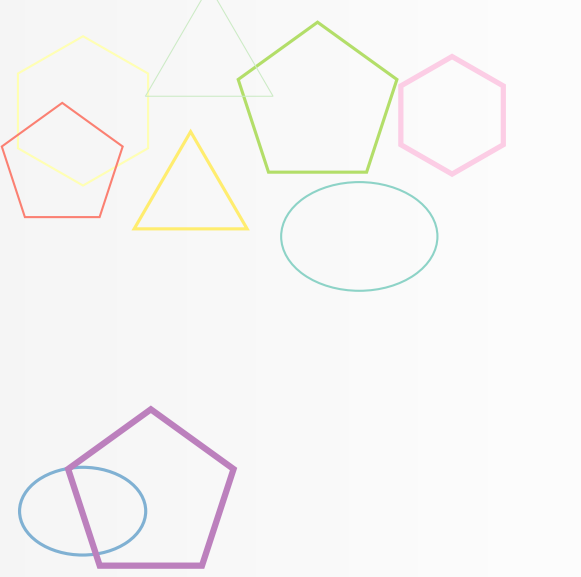[{"shape": "oval", "thickness": 1, "radius": 0.67, "center": [0.618, 0.59]}, {"shape": "hexagon", "thickness": 1, "radius": 0.65, "center": [0.143, 0.807]}, {"shape": "pentagon", "thickness": 1, "radius": 0.55, "center": [0.107, 0.712]}, {"shape": "oval", "thickness": 1.5, "radius": 0.54, "center": [0.142, 0.114]}, {"shape": "pentagon", "thickness": 1.5, "radius": 0.72, "center": [0.546, 0.817]}, {"shape": "hexagon", "thickness": 2.5, "radius": 0.51, "center": [0.778, 0.799]}, {"shape": "pentagon", "thickness": 3, "radius": 0.75, "center": [0.26, 0.141]}, {"shape": "triangle", "thickness": 0.5, "radius": 0.63, "center": [0.36, 0.896]}, {"shape": "triangle", "thickness": 1.5, "radius": 0.56, "center": [0.328, 0.659]}]